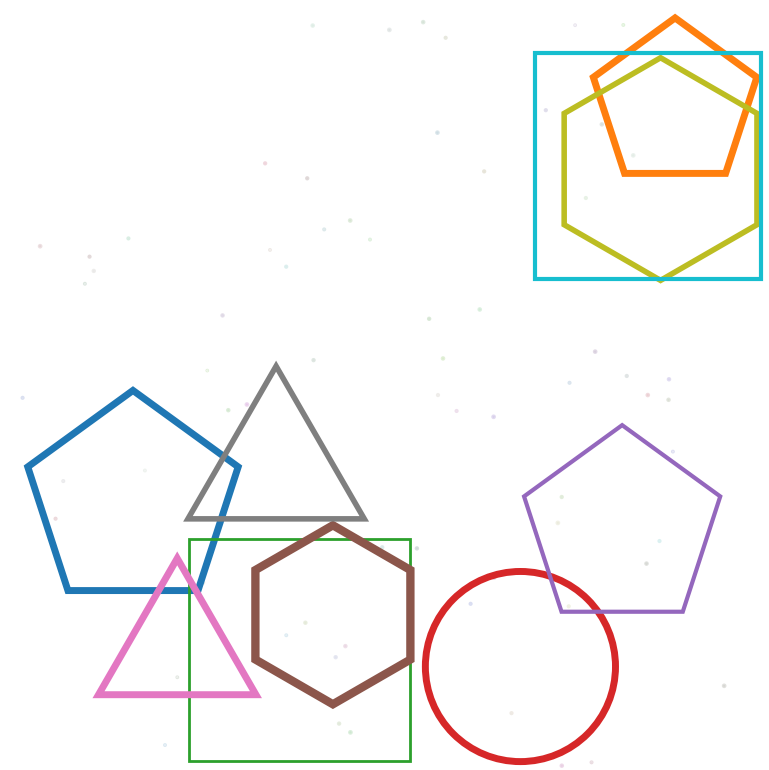[{"shape": "pentagon", "thickness": 2.5, "radius": 0.72, "center": [0.173, 0.349]}, {"shape": "pentagon", "thickness": 2.5, "radius": 0.56, "center": [0.877, 0.865]}, {"shape": "square", "thickness": 1, "radius": 0.72, "center": [0.389, 0.156]}, {"shape": "circle", "thickness": 2.5, "radius": 0.62, "center": [0.676, 0.134]}, {"shape": "pentagon", "thickness": 1.5, "radius": 0.67, "center": [0.808, 0.314]}, {"shape": "hexagon", "thickness": 3, "radius": 0.58, "center": [0.432, 0.202]}, {"shape": "triangle", "thickness": 2.5, "radius": 0.59, "center": [0.23, 0.157]}, {"shape": "triangle", "thickness": 2, "radius": 0.66, "center": [0.359, 0.392]}, {"shape": "hexagon", "thickness": 2, "radius": 0.72, "center": [0.858, 0.78]}, {"shape": "square", "thickness": 1.5, "radius": 0.74, "center": [0.842, 0.785]}]